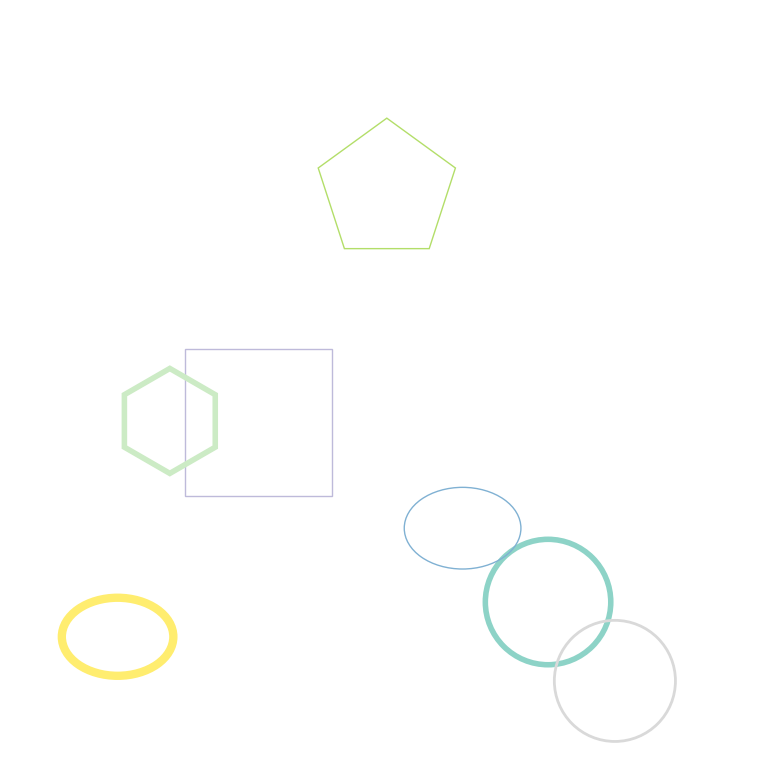[{"shape": "circle", "thickness": 2, "radius": 0.41, "center": [0.712, 0.218]}, {"shape": "square", "thickness": 0.5, "radius": 0.48, "center": [0.335, 0.451]}, {"shape": "oval", "thickness": 0.5, "radius": 0.38, "center": [0.601, 0.314]}, {"shape": "pentagon", "thickness": 0.5, "radius": 0.47, "center": [0.502, 0.753]}, {"shape": "circle", "thickness": 1, "radius": 0.39, "center": [0.799, 0.116]}, {"shape": "hexagon", "thickness": 2, "radius": 0.34, "center": [0.221, 0.453]}, {"shape": "oval", "thickness": 3, "radius": 0.36, "center": [0.153, 0.173]}]